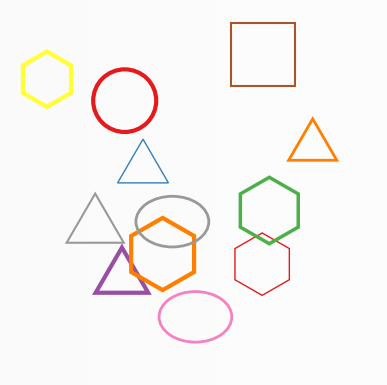[{"shape": "hexagon", "thickness": 1, "radius": 0.41, "center": [0.677, 0.314]}, {"shape": "circle", "thickness": 3, "radius": 0.41, "center": [0.322, 0.739]}, {"shape": "triangle", "thickness": 1, "radius": 0.38, "center": [0.369, 0.563]}, {"shape": "hexagon", "thickness": 2.5, "radius": 0.43, "center": [0.695, 0.453]}, {"shape": "triangle", "thickness": 3, "radius": 0.39, "center": [0.315, 0.279]}, {"shape": "hexagon", "thickness": 3, "radius": 0.47, "center": [0.42, 0.34]}, {"shape": "triangle", "thickness": 2, "radius": 0.36, "center": [0.807, 0.62]}, {"shape": "hexagon", "thickness": 3, "radius": 0.36, "center": [0.121, 0.794]}, {"shape": "square", "thickness": 1.5, "radius": 0.41, "center": [0.678, 0.857]}, {"shape": "oval", "thickness": 2, "radius": 0.47, "center": [0.504, 0.177]}, {"shape": "oval", "thickness": 2, "radius": 0.47, "center": [0.445, 0.424]}, {"shape": "triangle", "thickness": 1.5, "radius": 0.43, "center": [0.246, 0.412]}]